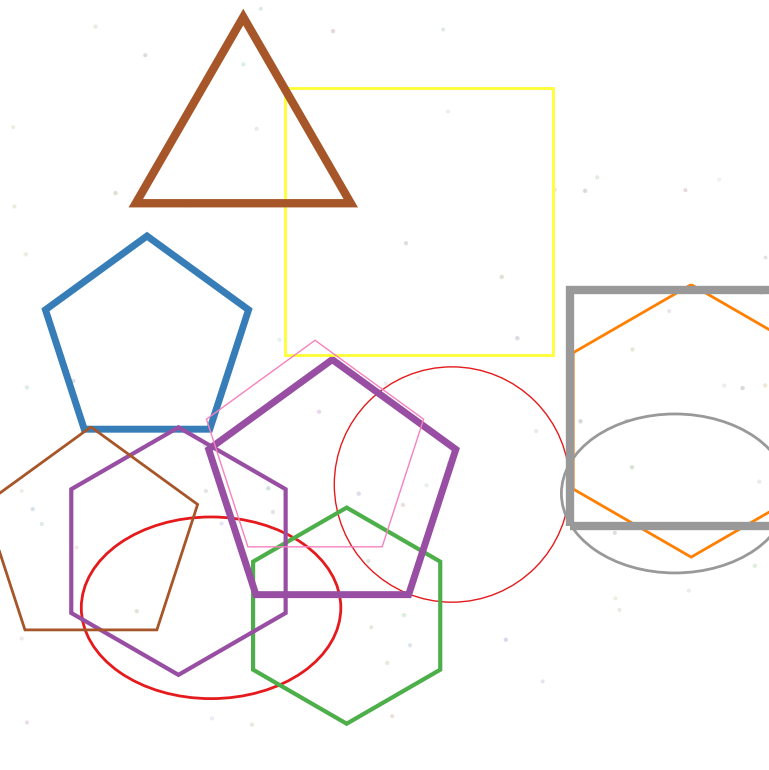[{"shape": "circle", "thickness": 0.5, "radius": 0.76, "center": [0.587, 0.371]}, {"shape": "oval", "thickness": 1, "radius": 0.84, "center": [0.274, 0.211]}, {"shape": "pentagon", "thickness": 2.5, "radius": 0.69, "center": [0.191, 0.555]}, {"shape": "hexagon", "thickness": 1.5, "radius": 0.7, "center": [0.45, 0.2]}, {"shape": "hexagon", "thickness": 1.5, "radius": 0.8, "center": [0.232, 0.284]}, {"shape": "pentagon", "thickness": 2.5, "radius": 0.84, "center": [0.432, 0.364]}, {"shape": "hexagon", "thickness": 1, "radius": 0.88, "center": [0.898, 0.453]}, {"shape": "square", "thickness": 1, "radius": 0.87, "center": [0.544, 0.712]}, {"shape": "pentagon", "thickness": 1, "radius": 0.73, "center": [0.118, 0.3]}, {"shape": "triangle", "thickness": 3, "radius": 0.81, "center": [0.316, 0.817]}, {"shape": "pentagon", "thickness": 0.5, "radius": 0.74, "center": [0.409, 0.41]}, {"shape": "square", "thickness": 3, "radius": 0.77, "center": [0.894, 0.47]}, {"shape": "oval", "thickness": 1, "radius": 0.74, "center": [0.877, 0.359]}]